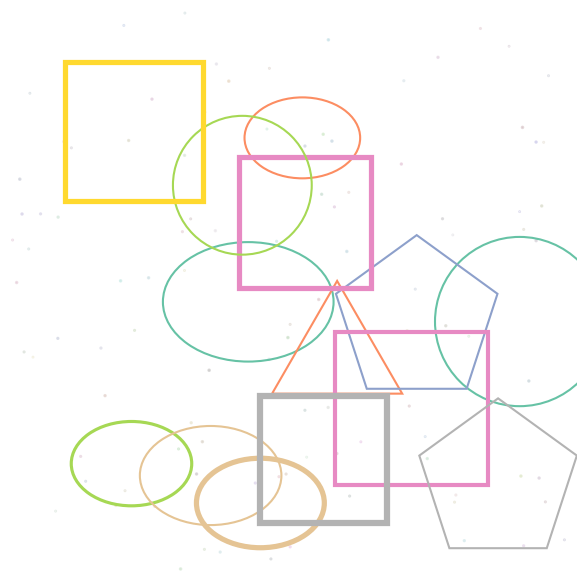[{"shape": "circle", "thickness": 1, "radius": 0.73, "center": [0.9, 0.442]}, {"shape": "oval", "thickness": 1, "radius": 0.74, "center": [0.43, 0.476]}, {"shape": "triangle", "thickness": 1, "radius": 0.65, "center": [0.584, 0.383]}, {"shape": "oval", "thickness": 1, "radius": 0.5, "center": [0.524, 0.76]}, {"shape": "pentagon", "thickness": 1, "radius": 0.74, "center": [0.722, 0.445]}, {"shape": "square", "thickness": 2, "radius": 0.66, "center": [0.713, 0.291]}, {"shape": "square", "thickness": 2.5, "radius": 0.57, "center": [0.528, 0.614]}, {"shape": "circle", "thickness": 1, "radius": 0.6, "center": [0.42, 0.678]}, {"shape": "oval", "thickness": 1.5, "radius": 0.52, "center": [0.228, 0.196]}, {"shape": "square", "thickness": 2.5, "radius": 0.6, "center": [0.233, 0.772]}, {"shape": "oval", "thickness": 1, "radius": 0.61, "center": [0.365, 0.176]}, {"shape": "oval", "thickness": 2.5, "radius": 0.55, "center": [0.451, 0.128]}, {"shape": "pentagon", "thickness": 1, "radius": 0.72, "center": [0.862, 0.166]}, {"shape": "square", "thickness": 3, "radius": 0.55, "center": [0.56, 0.204]}]